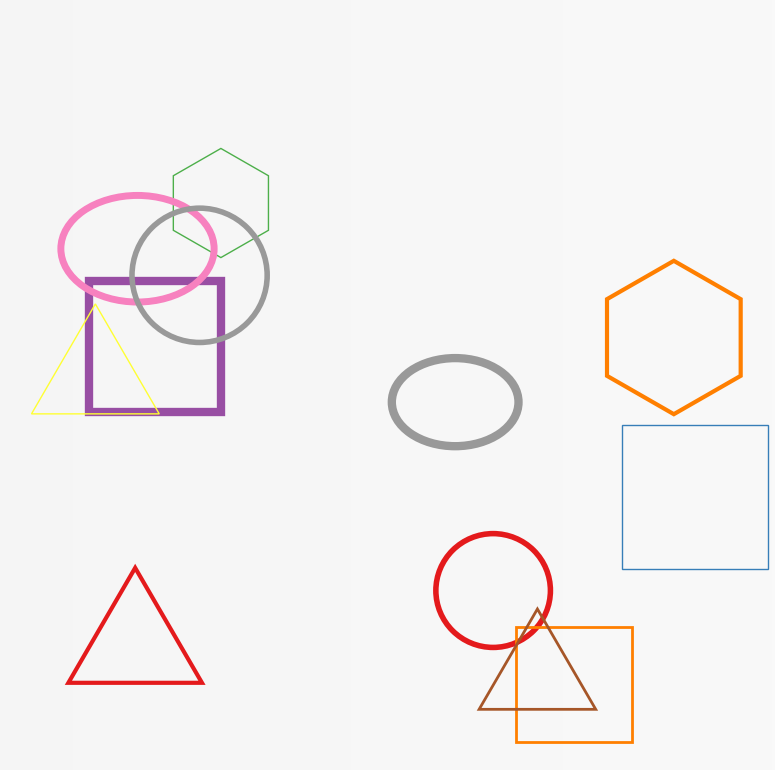[{"shape": "triangle", "thickness": 1.5, "radius": 0.5, "center": [0.174, 0.163]}, {"shape": "circle", "thickness": 2, "radius": 0.37, "center": [0.636, 0.233]}, {"shape": "square", "thickness": 0.5, "radius": 0.47, "center": [0.897, 0.354]}, {"shape": "hexagon", "thickness": 0.5, "radius": 0.35, "center": [0.285, 0.736]}, {"shape": "square", "thickness": 3, "radius": 0.42, "center": [0.2, 0.55]}, {"shape": "hexagon", "thickness": 1.5, "radius": 0.5, "center": [0.869, 0.562]}, {"shape": "square", "thickness": 1, "radius": 0.38, "center": [0.74, 0.111]}, {"shape": "triangle", "thickness": 0.5, "radius": 0.48, "center": [0.123, 0.51]}, {"shape": "triangle", "thickness": 1, "radius": 0.43, "center": [0.693, 0.122]}, {"shape": "oval", "thickness": 2.5, "radius": 0.49, "center": [0.177, 0.677]}, {"shape": "oval", "thickness": 3, "radius": 0.41, "center": [0.587, 0.478]}, {"shape": "circle", "thickness": 2, "radius": 0.44, "center": [0.258, 0.642]}]